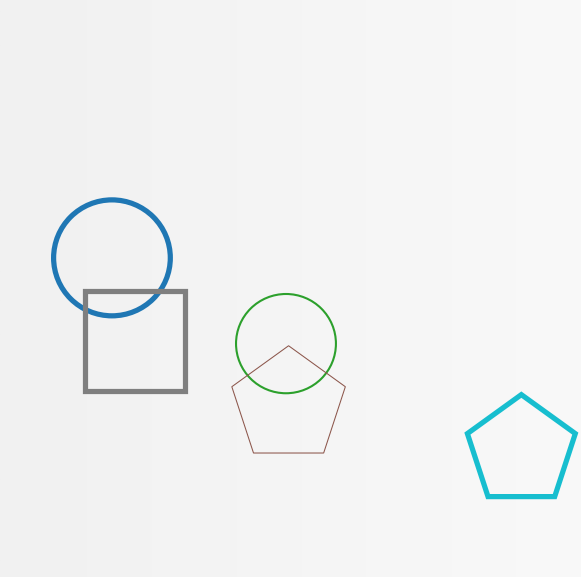[{"shape": "circle", "thickness": 2.5, "radius": 0.5, "center": [0.193, 0.553]}, {"shape": "circle", "thickness": 1, "radius": 0.43, "center": [0.492, 0.404]}, {"shape": "pentagon", "thickness": 0.5, "radius": 0.51, "center": [0.496, 0.298]}, {"shape": "square", "thickness": 2.5, "radius": 0.43, "center": [0.232, 0.409]}, {"shape": "pentagon", "thickness": 2.5, "radius": 0.49, "center": [0.897, 0.218]}]